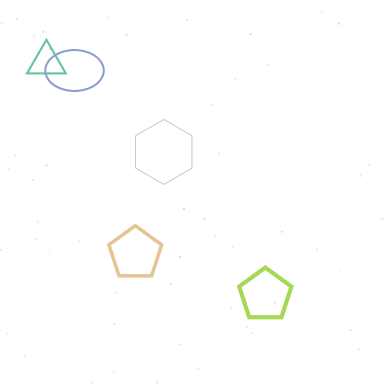[{"shape": "triangle", "thickness": 1.5, "radius": 0.29, "center": [0.121, 0.838]}, {"shape": "oval", "thickness": 1.5, "radius": 0.38, "center": [0.194, 0.817]}, {"shape": "pentagon", "thickness": 3, "radius": 0.36, "center": [0.689, 0.234]}, {"shape": "pentagon", "thickness": 2.5, "radius": 0.36, "center": [0.351, 0.342]}, {"shape": "hexagon", "thickness": 0.5, "radius": 0.42, "center": [0.425, 0.605]}]